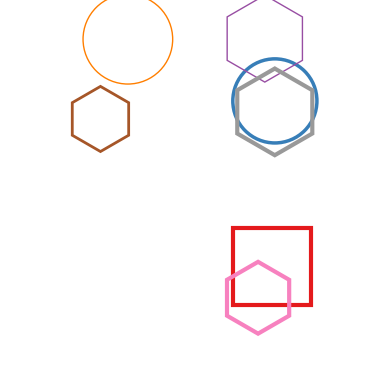[{"shape": "square", "thickness": 3, "radius": 0.5, "center": [0.706, 0.308]}, {"shape": "circle", "thickness": 2.5, "radius": 0.55, "center": [0.714, 0.738]}, {"shape": "hexagon", "thickness": 1, "radius": 0.56, "center": [0.688, 0.9]}, {"shape": "circle", "thickness": 1, "radius": 0.58, "center": [0.332, 0.898]}, {"shape": "hexagon", "thickness": 2, "radius": 0.42, "center": [0.261, 0.691]}, {"shape": "hexagon", "thickness": 3, "radius": 0.47, "center": [0.67, 0.227]}, {"shape": "hexagon", "thickness": 3, "radius": 0.56, "center": [0.714, 0.709]}]